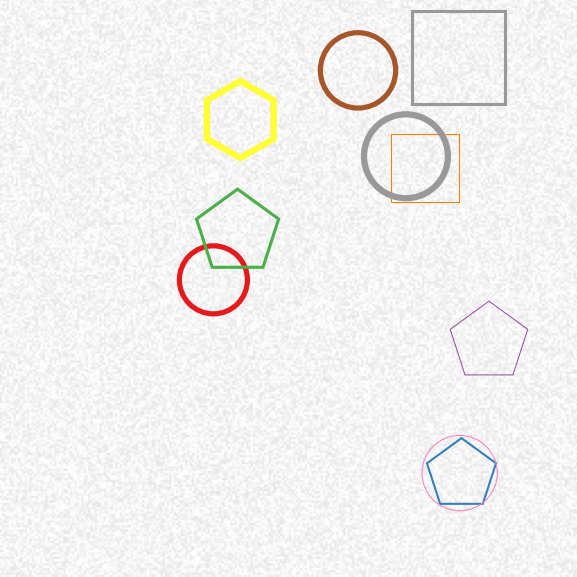[{"shape": "circle", "thickness": 2.5, "radius": 0.29, "center": [0.37, 0.515]}, {"shape": "pentagon", "thickness": 1, "radius": 0.31, "center": [0.799, 0.178]}, {"shape": "pentagon", "thickness": 1.5, "radius": 0.37, "center": [0.411, 0.597]}, {"shape": "pentagon", "thickness": 0.5, "radius": 0.35, "center": [0.847, 0.407]}, {"shape": "square", "thickness": 0.5, "radius": 0.3, "center": [0.736, 0.708]}, {"shape": "hexagon", "thickness": 3, "radius": 0.33, "center": [0.416, 0.792]}, {"shape": "circle", "thickness": 2.5, "radius": 0.33, "center": [0.62, 0.877]}, {"shape": "circle", "thickness": 0.5, "radius": 0.33, "center": [0.796, 0.18]}, {"shape": "square", "thickness": 1.5, "radius": 0.4, "center": [0.794, 0.899]}, {"shape": "circle", "thickness": 3, "radius": 0.36, "center": [0.703, 0.729]}]